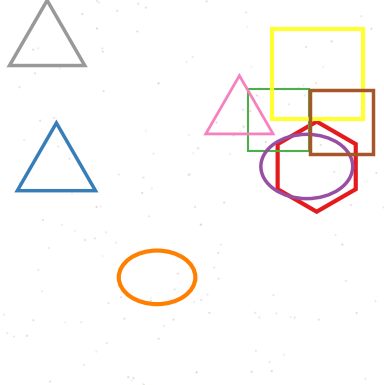[{"shape": "hexagon", "thickness": 3, "radius": 0.59, "center": [0.823, 0.567]}, {"shape": "triangle", "thickness": 2.5, "radius": 0.59, "center": [0.146, 0.563]}, {"shape": "square", "thickness": 1.5, "radius": 0.4, "center": [0.724, 0.688]}, {"shape": "oval", "thickness": 2.5, "radius": 0.6, "center": [0.797, 0.568]}, {"shape": "oval", "thickness": 3, "radius": 0.5, "center": [0.408, 0.28]}, {"shape": "square", "thickness": 3, "radius": 0.59, "center": [0.825, 0.808]}, {"shape": "square", "thickness": 2.5, "radius": 0.41, "center": [0.887, 0.683]}, {"shape": "triangle", "thickness": 2, "radius": 0.5, "center": [0.622, 0.703]}, {"shape": "triangle", "thickness": 2.5, "radius": 0.56, "center": [0.122, 0.886]}]